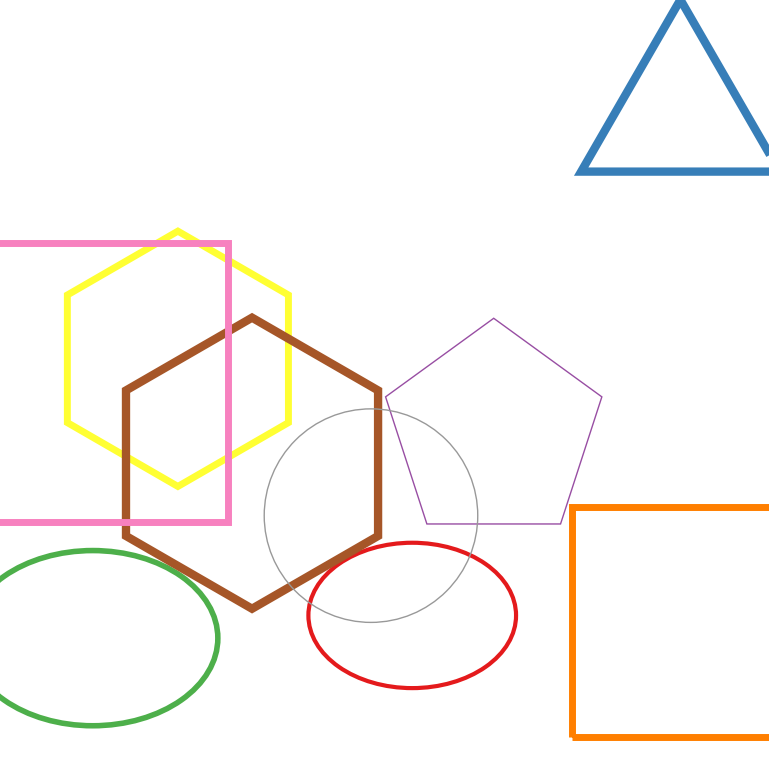[{"shape": "oval", "thickness": 1.5, "radius": 0.67, "center": [0.535, 0.201]}, {"shape": "triangle", "thickness": 3, "radius": 0.74, "center": [0.884, 0.852]}, {"shape": "oval", "thickness": 2, "radius": 0.81, "center": [0.12, 0.171]}, {"shape": "pentagon", "thickness": 0.5, "radius": 0.74, "center": [0.641, 0.439]}, {"shape": "square", "thickness": 2.5, "radius": 0.75, "center": [0.892, 0.193]}, {"shape": "hexagon", "thickness": 2.5, "radius": 0.83, "center": [0.231, 0.534]}, {"shape": "hexagon", "thickness": 3, "radius": 0.95, "center": [0.327, 0.398]}, {"shape": "square", "thickness": 2.5, "radius": 0.91, "center": [0.115, 0.503]}, {"shape": "circle", "thickness": 0.5, "radius": 0.69, "center": [0.482, 0.33]}]